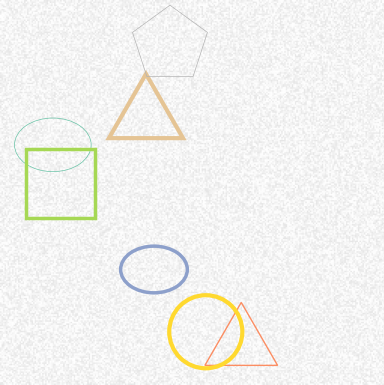[{"shape": "oval", "thickness": 0.5, "radius": 0.5, "center": [0.137, 0.624]}, {"shape": "triangle", "thickness": 1, "radius": 0.54, "center": [0.627, 0.105]}, {"shape": "oval", "thickness": 2.5, "radius": 0.43, "center": [0.4, 0.3]}, {"shape": "square", "thickness": 2.5, "radius": 0.45, "center": [0.157, 0.524]}, {"shape": "circle", "thickness": 3, "radius": 0.47, "center": [0.534, 0.138]}, {"shape": "triangle", "thickness": 3, "radius": 0.56, "center": [0.379, 0.697]}, {"shape": "pentagon", "thickness": 0.5, "radius": 0.51, "center": [0.441, 0.884]}]